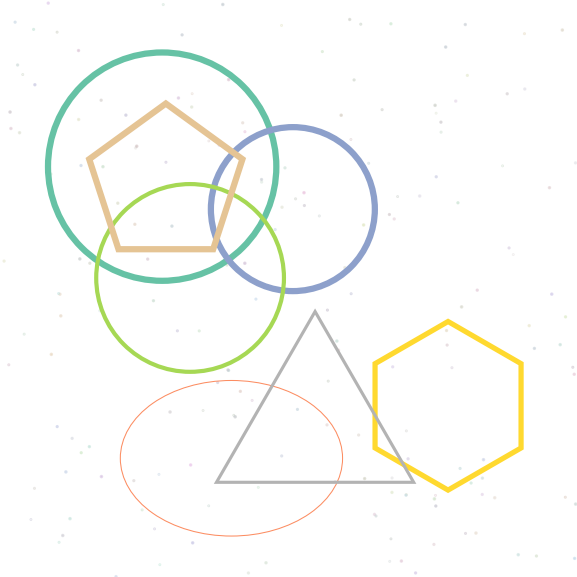[{"shape": "circle", "thickness": 3, "radius": 0.99, "center": [0.281, 0.711]}, {"shape": "oval", "thickness": 0.5, "radius": 0.96, "center": [0.401, 0.206]}, {"shape": "circle", "thickness": 3, "radius": 0.71, "center": [0.507, 0.637]}, {"shape": "circle", "thickness": 2, "radius": 0.81, "center": [0.329, 0.518]}, {"shape": "hexagon", "thickness": 2.5, "radius": 0.73, "center": [0.776, 0.296]}, {"shape": "pentagon", "thickness": 3, "radius": 0.7, "center": [0.287, 0.68]}, {"shape": "triangle", "thickness": 1.5, "radius": 0.99, "center": [0.546, 0.263]}]